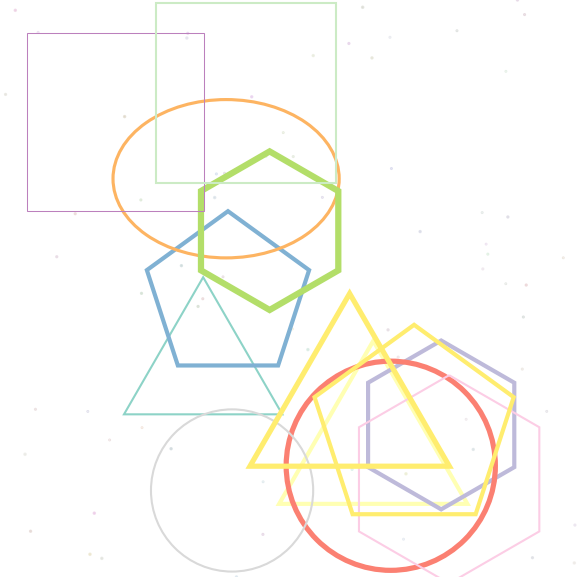[{"shape": "triangle", "thickness": 1, "radius": 0.79, "center": [0.352, 0.361]}, {"shape": "triangle", "thickness": 2, "radius": 0.94, "center": [0.646, 0.221]}, {"shape": "hexagon", "thickness": 2, "radius": 0.73, "center": [0.764, 0.263]}, {"shape": "circle", "thickness": 2.5, "radius": 0.91, "center": [0.677, 0.193]}, {"shape": "pentagon", "thickness": 2, "radius": 0.74, "center": [0.395, 0.486]}, {"shape": "oval", "thickness": 1.5, "radius": 0.98, "center": [0.392, 0.69]}, {"shape": "hexagon", "thickness": 3, "radius": 0.69, "center": [0.467, 0.6]}, {"shape": "hexagon", "thickness": 1, "radius": 0.9, "center": [0.778, 0.169]}, {"shape": "circle", "thickness": 1, "radius": 0.7, "center": [0.402, 0.15]}, {"shape": "square", "thickness": 0.5, "radius": 0.77, "center": [0.2, 0.788]}, {"shape": "square", "thickness": 1, "radius": 0.78, "center": [0.426, 0.838]}, {"shape": "pentagon", "thickness": 2, "radius": 0.91, "center": [0.717, 0.255]}, {"shape": "triangle", "thickness": 2.5, "radius": 1.0, "center": [0.605, 0.292]}]